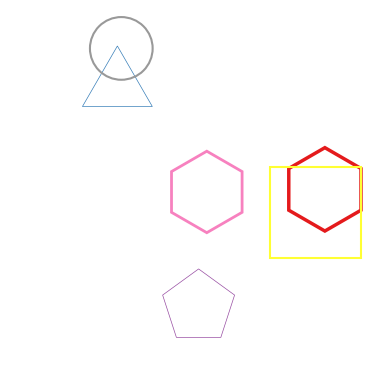[{"shape": "hexagon", "thickness": 2.5, "radius": 0.54, "center": [0.844, 0.508]}, {"shape": "triangle", "thickness": 0.5, "radius": 0.52, "center": [0.305, 0.776]}, {"shape": "pentagon", "thickness": 0.5, "radius": 0.49, "center": [0.516, 0.203]}, {"shape": "square", "thickness": 1.5, "radius": 0.59, "center": [0.82, 0.448]}, {"shape": "hexagon", "thickness": 2, "radius": 0.53, "center": [0.537, 0.501]}, {"shape": "circle", "thickness": 1.5, "radius": 0.41, "center": [0.315, 0.874]}]